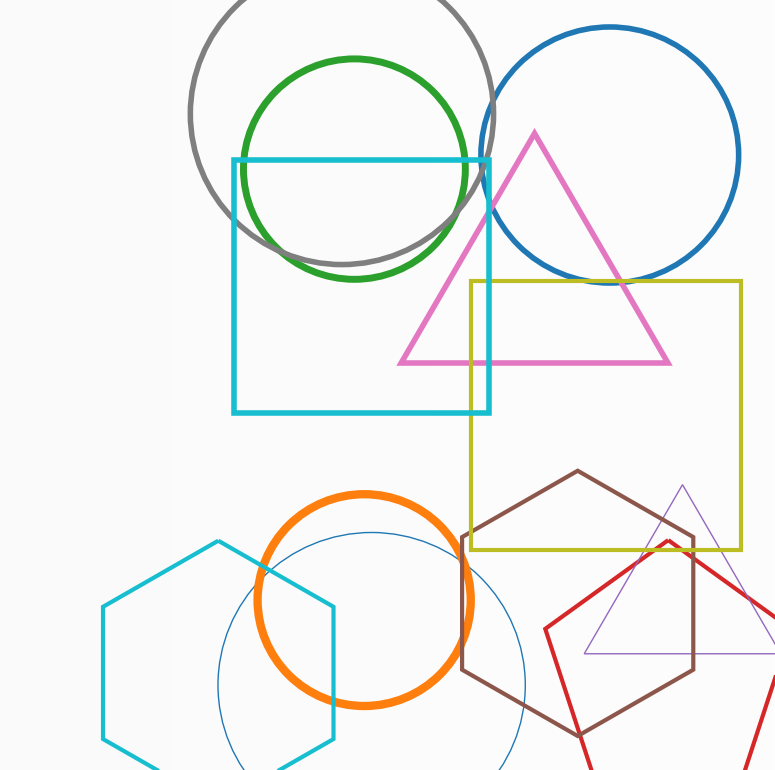[{"shape": "circle", "thickness": 2, "radius": 0.83, "center": [0.787, 0.799]}, {"shape": "circle", "thickness": 0.5, "radius": 0.99, "center": [0.48, 0.11]}, {"shape": "circle", "thickness": 3, "radius": 0.69, "center": [0.47, 0.221]}, {"shape": "circle", "thickness": 2.5, "radius": 0.72, "center": [0.457, 0.78]}, {"shape": "pentagon", "thickness": 1.5, "radius": 0.83, "center": [0.862, 0.132]}, {"shape": "triangle", "thickness": 0.5, "radius": 0.73, "center": [0.881, 0.224]}, {"shape": "hexagon", "thickness": 1.5, "radius": 0.86, "center": [0.745, 0.216]}, {"shape": "triangle", "thickness": 2, "radius": 0.99, "center": [0.69, 0.628]}, {"shape": "circle", "thickness": 2, "radius": 0.98, "center": [0.441, 0.852]}, {"shape": "square", "thickness": 1.5, "radius": 0.87, "center": [0.782, 0.46]}, {"shape": "square", "thickness": 2, "radius": 0.82, "center": [0.467, 0.628]}, {"shape": "hexagon", "thickness": 1.5, "radius": 0.86, "center": [0.282, 0.126]}]